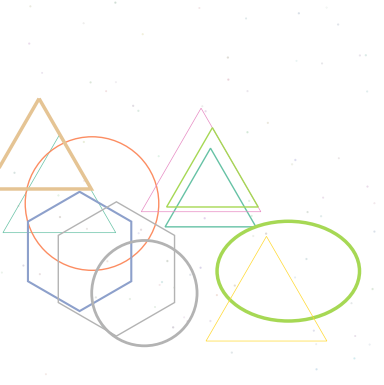[{"shape": "triangle", "thickness": 1, "radius": 0.68, "center": [0.547, 0.479]}, {"shape": "triangle", "thickness": 0.5, "radius": 0.85, "center": [0.154, 0.48]}, {"shape": "circle", "thickness": 1, "radius": 0.87, "center": [0.239, 0.471]}, {"shape": "hexagon", "thickness": 1.5, "radius": 0.77, "center": [0.207, 0.347]}, {"shape": "triangle", "thickness": 0.5, "radius": 0.9, "center": [0.522, 0.54]}, {"shape": "oval", "thickness": 2.5, "radius": 0.93, "center": [0.749, 0.296]}, {"shape": "triangle", "thickness": 1, "radius": 0.69, "center": [0.552, 0.531]}, {"shape": "triangle", "thickness": 0.5, "radius": 0.91, "center": [0.692, 0.205]}, {"shape": "triangle", "thickness": 2.5, "radius": 0.78, "center": [0.101, 0.587]}, {"shape": "hexagon", "thickness": 1, "radius": 0.87, "center": [0.302, 0.301]}, {"shape": "circle", "thickness": 2, "radius": 0.68, "center": [0.375, 0.239]}]